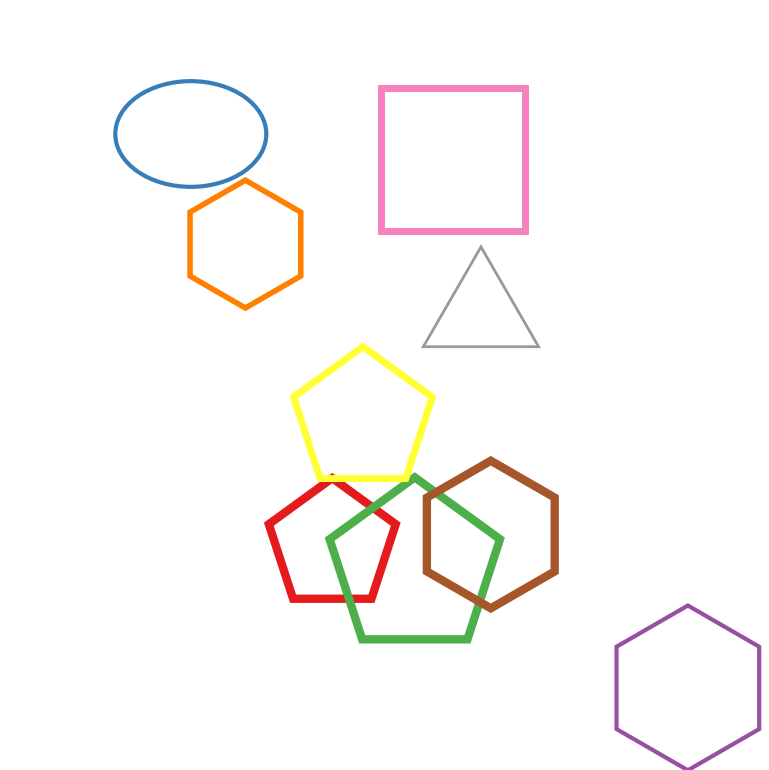[{"shape": "pentagon", "thickness": 3, "radius": 0.43, "center": [0.432, 0.292]}, {"shape": "oval", "thickness": 1.5, "radius": 0.49, "center": [0.248, 0.826]}, {"shape": "pentagon", "thickness": 3, "radius": 0.58, "center": [0.539, 0.264]}, {"shape": "hexagon", "thickness": 1.5, "radius": 0.53, "center": [0.893, 0.107]}, {"shape": "hexagon", "thickness": 2, "radius": 0.41, "center": [0.319, 0.683]}, {"shape": "pentagon", "thickness": 2.5, "radius": 0.47, "center": [0.471, 0.455]}, {"shape": "hexagon", "thickness": 3, "radius": 0.48, "center": [0.637, 0.306]}, {"shape": "square", "thickness": 2.5, "radius": 0.47, "center": [0.588, 0.793]}, {"shape": "triangle", "thickness": 1, "radius": 0.43, "center": [0.625, 0.593]}]